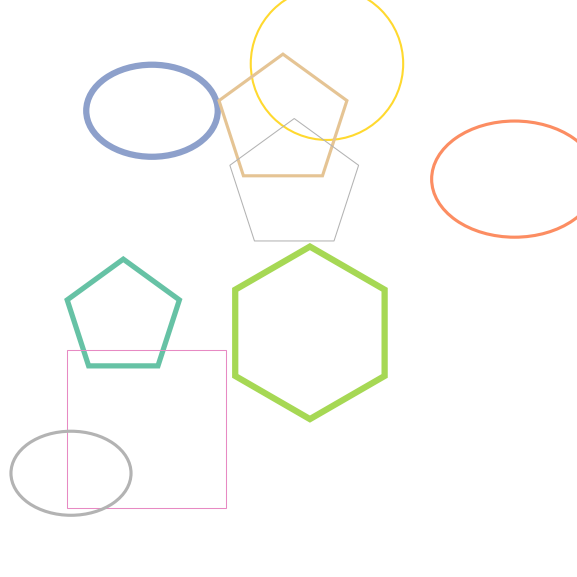[{"shape": "pentagon", "thickness": 2.5, "radius": 0.51, "center": [0.213, 0.448]}, {"shape": "oval", "thickness": 1.5, "radius": 0.72, "center": [0.891, 0.689]}, {"shape": "oval", "thickness": 3, "radius": 0.57, "center": [0.263, 0.807]}, {"shape": "square", "thickness": 0.5, "radius": 0.69, "center": [0.253, 0.256]}, {"shape": "hexagon", "thickness": 3, "radius": 0.75, "center": [0.537, 0.423]}, {"shape": "circle", "thickness": 1, "radius": 0.66, "center": [0.566, 0.889]}, {"shape": "pentagon", "thickness": 1.5, "radius": 0.58, "center": [0.49, 0.789]}, {"shape": "oval", "thickness": 1.5, "radius": 0.52, "center": [0.123, 0.18]}, {"shape": "pentagon", "thickness": 0.5, "radius": 0.59, "center": [0.51, 0.677]}]